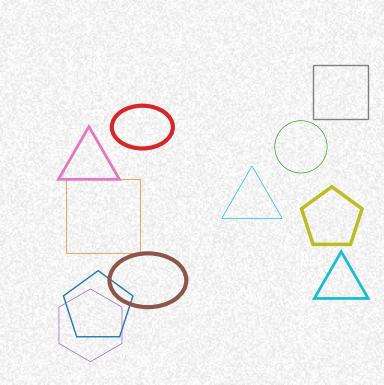[{"shape": "pentagon", "thickness": 1, "radius": 0.47, "center": [0.255, 0.202]}, {"shape": "square", "thickness": 0.5, "radius": 0.48, "center": [0.268, 0.439]}, {"shape": "circle", "thickness": 0.5, "radius": 0.34, "center": [0.782, 0.619]}, {"shape": "oval", "thickness": 3, "radius": 0.4, "center": [0.37, 0.67]}, {"shape": "hexagon", "thickness": 0.5, "radius": 0.47, "center": [0.235, 0.155]}, {"shape": "oval", "thickness": 3, "radius": 0.5, "center": [0.384, 0.272]}, {"shape": "triangle", "thickness": 2, "radius": 0.46, "center": [0.231, 0.58]}, {"shape": "square", "thickness": 1, "radius": 0.36, "center": [0.885, 0.761]}, {"shape": "pentagon", "thickness": 2.5, "radius": 0.41, "center": [0.862, 0.432]}, {"shape": "triangle", "thickness": 0.5, "radius": 0.45, "center": [0.655, 0.478]}, {"shape": "triangle", "thickness": 2, "radius": 0.4, "center": [0.886, 0.265]}]